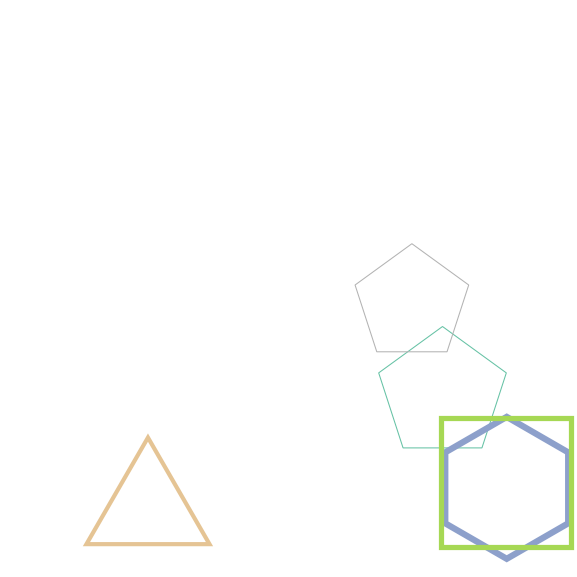[{"shape": "pentagon", "thickness": 0.5, "radius": 0.58, "center": [0.766, 0.318]}, {"shape": "hexagon", "thickness": 3, "radius": 0.61, "center": [0.877, 0.154]}, {"shape": "square", "thickness": 2.5, "radius": 0.56, "center": [0.876, 0.164]}, {"shape": "triangle", "thickness": 2, "radius": 0.62, "center": [0.256, 0.118]}, {"shape": "pentagon", "thickness": 0.5, "radius": 0.52, "center": [0.713, 0.474]}]